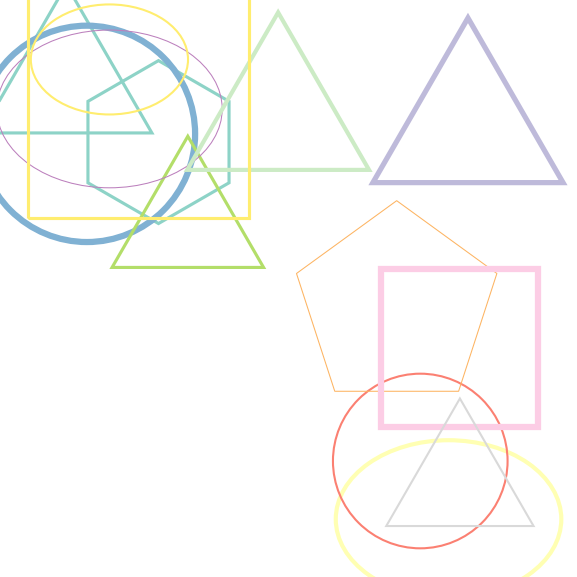[{"shape": "hexagon", "thickness": 1.5, "radius": 0.71, "center": [0.274, 0.753]}, {"shape": "triangle", "thickness": 1.5, "radius": 0.86, "center": [0.115, 0.854]}, {"shape": "oval", "thickness": 2, "radius": 0.98, "center": [0.777, 0.1]}, {"shape": "triangle", "thickness": 2.5, "radius": 0.95, "center": [0.81, 0.778]}, {"shape": "circle", "thickness": 1, "radius": 0.76, "center": [0.728, 0.201]}, {"shape": "circle", "thickness": 3, "radius": 0.94, "center": [0.151, 0.767]}, {"shape": "pentagon", "thickness": 0.5, "radius": 0.91, "center": [0.687, 0.469]}, {"shape": "triangle", "thickness": 1.5, "radius": 0.76, "center": [0.325, 0.612]}, {"shape": "square", "thickness": 3, "radius": 0.68, "center": [0.795, 0.396]}, {"shape": "triangle", "thickness": 1, "radius": 0.74, "center": [0.796, 0.162]}, {"shape": "oval", "thickness": 0.5, "radius": 0.98, "center": [0.19, 0.811]}, {"shape": "triangle", "thickness": 2, "radius": 0.91, "center": [0.482, 0.796]}, {"shape": "square", "thickness": 1.5, "radius": 0.96, "center": [0.24, 0.813]}, {"shape": "oval", "thickness": 1, "radius": 0.68, "center": [0.189, 0.896]}]